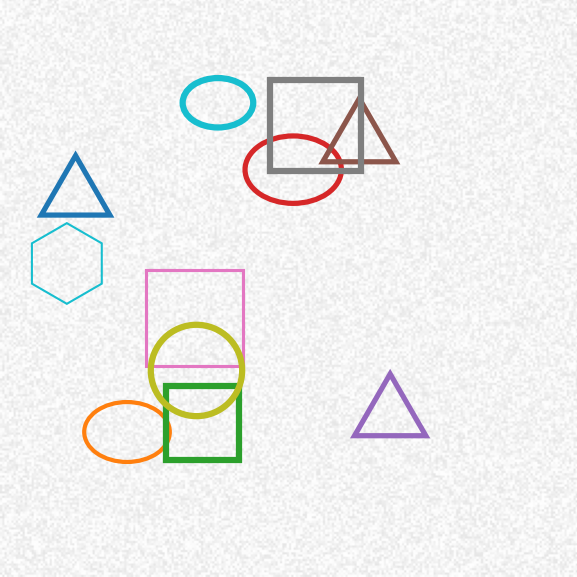[{"shape": "triangle", "thickness": 2.5, "radius": 0.34, "center": [0.131, 0.661]}, {"shape": "oval", "thickness": 2, "radius": 0.37, "center": [0.22, 0.251]}, {"shape": "square", "thickness": 3, "radius": 0.32, "center": [0.351, 0.267]}, {"shape": "oval", "thickness": 2.5, "radius": 0.42, "center": [0.508, 0.705]}, {"shape": "triangle", "thickness": 2.5, "radius": 0.36, "center": [0.676, 0.28]}, {"shape": "triangle", "thickness": 2.5, "radius": 0.37, "center": [0.622, 0.756]}, {"shape": "square", "thickness": 1.5, "radius": 0.42, "center": [0.337, 0.448]}, {"shape": "square", "thickness": 3, "radius": 0.4, "center": [0.546, 0.782]}, {"shape": "circle", "thickness": 3, "radius": 0.4, "center": [0.34, 0.358]}, {"shape": "oval", "thickness": 3, "radius": 0.31, "center": [0.377, 0.821]}, {"shape": "hexagon", "thickness": 1, "radius": 0.35, "center": [0.116, 0.543]}]